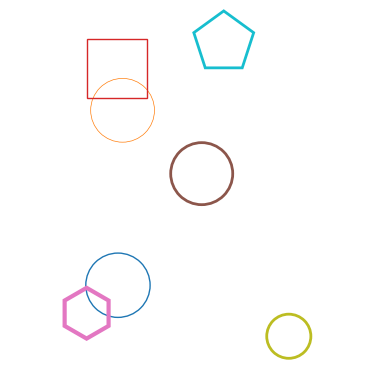[{"shape": "circle", "thickness": 1, "radius": 0.42, "center": [0.306, 0.259]}, {"shape": "circle", "thickness": 0.5, "radius": 0.41, "center": [0.318, 0.714]}, {"shape": "square", "thickness": 1, "radius": 0.39, "center": [0.304, 0.822]}, {"shape": "circle", "thickness": 2, "radius": 0.4, "center": [0.524, 0.549]}, {"shape": "hexagon", "thickness": 3, "radius": 0.33, "center": [0.225, 0.186]}, {"shape": "circle", "thickness": 2, "radius": 0.29, "center": [0.75, 0.127]}, {"shape": "pentagon", "thickness": 2, "radius": 0.41, "center": [0.581, 0.89]}]